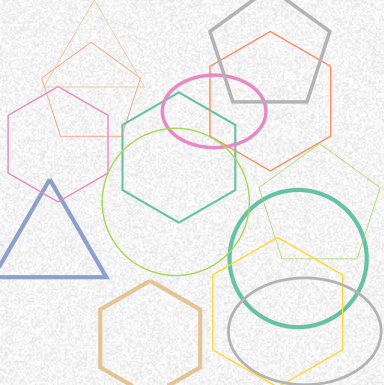[{"shape": "hexagon", "thickness": 1.5, "radius": 0.85, "center": [0.465, 0.591]}, {"shape": "circle", "thickness": 3, "radius": 0.89, "center": [0.774, 0.328]}, {"shape": "pentagon", "thickness": 0.5, "radius": 0.67, "center": [0.237, 0.755]}, {"shape": "hexagon", "thickness": 1, "radius": 0.91, "center": [0.702, 0.737]}, {"shape": "triangle", "thickness": 3, "radius": 0.85, "center": [0.129, 0.365]}, {"shape": "hexagon", "thickness": 1, "radius": 0.75, "center": [0.151, 0.625]}, {"shape": "oval", "thickness": 2.5, "radius": 0.67, "center": [0.556, 0.711]}, {"shape": "circle", "thickness": 1, "radius": 0.96, "center": [0.457, 0.476]}, {"shape": "pentagon", "thickness": 0.5, "radius": 0.83, "center": [0.83, 0.462]}, {"shape": "hexagon", "thickness": 1, "radius": 0.97, "center": [0.721, 0.189]}, {"shape": "hexagon", "thickness": 3, "radius": 0.75, "center": [0.39, 0.121]}, {"shape": "triangle", "thickness": 0.5, "radius": 0.76, "center": [0.245, 0.849]}, {"shape": "oval", "thickness": 2, "radius": 0.99, "center": [0.792, 0.139]}, {"shape": "pentagon", "thickness": 2.5, "radius": 0.82, "center": [0.701, 0.868]}]